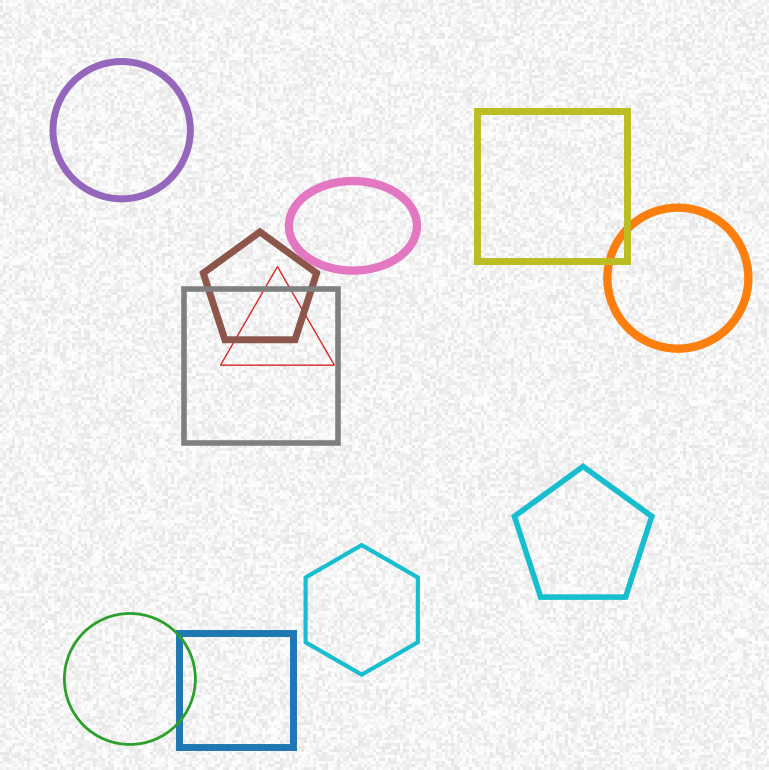[{"shape": "square", "thickness": 2.5, "radius": 0.37, "center": [0.306, 0.104]}, {"shape": "circle", "thickness": 3, "radius": 0.46, "center": [0.88, 0.639]}, {"shape": "circle", "thickness": 1, "radius": 0.43, "center": [0.169, 0.118]}, {"shape": "triangle", "thickness": 0.5, "radius": 0.43, "center": [0.36, 0.568]}, {"shape": "circle", "thickness": 2.5, "radius": 0.45, "center": [0.158, 0.831]}, {"shape": "pentagon", "thickness": 2.5, "radius": 0.39, "center": [0.338, 0.621]}, {"shape": "oval", "thickness": 3, "radius": 0.42, "center": [0.458, 0.707]}, {"shape": "square", "thickness": 2, "radius": 0.5, "center": [0.339, 0.525]}, {"shape": "square", "thickness": 2.5, "radius": 0.49, "center": [0.716, 0.759]}, {"shape": "pentagon", "thickness": 2, "radius": 0.47, "center": [0.757, 0.3]}, {"shape": "hexagon", "thickness": 1.5, "radius": 0.42, "center": [0.47, 0.208]}]